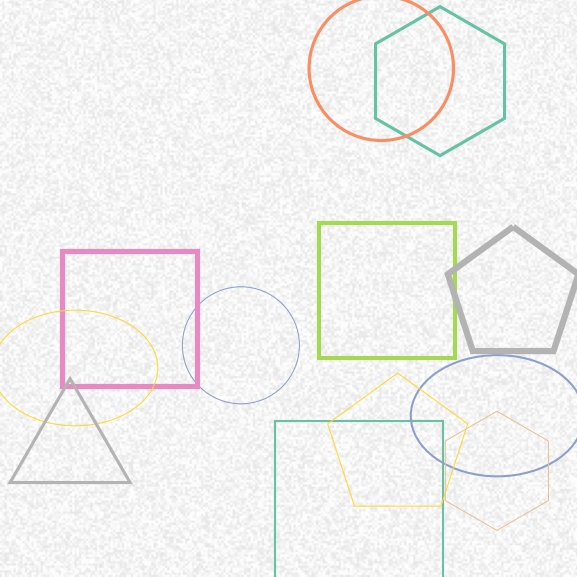[{"shape": "square", "thickness": 1, "radius": 0.73, "center": [0.622, 0.124]}, {"shape": "hexagon", "thickness": 1.5, "radius": 0.64, "center": [0.762, 0.859]}, {"shape": "circle", "thickness": 1.5, "radius": 0.63, "center": [0.66, 0.881]}, {"shape": "oval", "thickness": 1, "radius": 0.75, "center": [0.861, 0.279]}, {"shape": "circle", "thickness": 0.5, "radius": 0.51, "center": [0.417, 0.401]}, {"shape": "square", "thickness": 2.5, "radius": 0.58, "center": [0.224, 0.448]}, {"shape": "square", "thickness": 2, "radius": 0.59, "center": [0.67, 0.496]}, {"shape": "oval", "thickness": 0.5, "radius": 0.72, "center": [0.13, 0.362]}, {"shape": "pentagon", "thickness": 0.5, "radius": 0.64, "center": [0.689, 0.226]}, {"shape": "hexagon", "thickness": 0.5, "radius": 0.52, "center": [0.86, 0.184]}, {"shape": "triangle", "thickness": 1.5, "radius": 0.6, "center": [0.121, 0.224]}, {"shape": "pentagon", "thickness": 3, "radius": 0.59, "center": [0.889, 0.488]}]